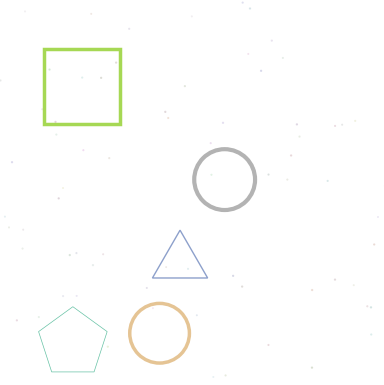[{"shape": "pentagon", "thickness": 0.5, "radius": 0.47, "center": [0.189, 0.11]}, {"shape": "triangle", "thickness": 1, "radius": 0.41, "center": [0.468, 0.319]}, {"shape": "square", "thickness": 2.5, "radius": 0.49, "center": [0.212, 0.775]}, {"shape": "circle", "thickness": 2.5, "radius": 0.39, "center": [0.415, 0.134]}, {"shape": "circle", "thickness": 3, "radius": 0.4, "center": [0.584, 0.533]}]